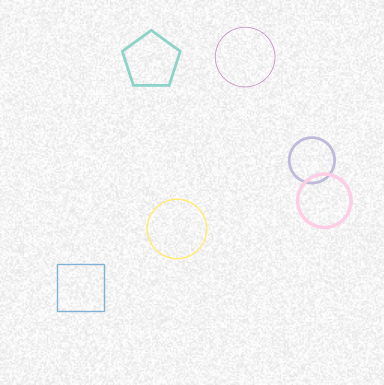[{"shape": "pentagon", "thickness": 2, "radius": 0.4, "center": [0.393, 0.842]}, {"shape": "circle", "thickness": 2, "radius": 0.29, "center": [0.81, 0.584]}, {"shape": "square", "thickness": 1, "radius": 0.3, "center": [0.209, 0.253]}, {"shape": "circle", "thickness": 2.5, "radius": 0.35, "center": [0.842, 0.479]}, {"shape": "circle", "thickness": 0.5, "radius": 0.39, "center": [0.637, 0.852]}, {"shape": "circle", "thickness": 1, "radius": 0.39, "center": [0.46, 0.405]}]